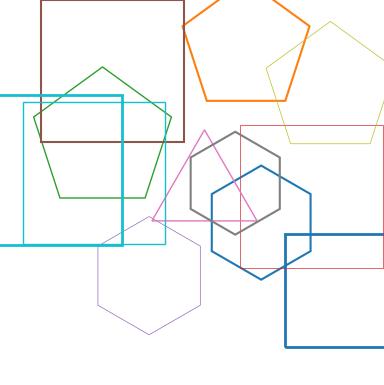[{"shape": "square", "thickness": 2, "radius": 0.73, "center": [0.888, 0.246]}, {"shape": "hexagon", "thickness": 1.5, "radius": 0.74, "center": [0.678, 0.422]}, {"shape": "pentagon", "thickness": 1.5, "radius": 0.87, "center": [0.639, 0.878]}, {"shape": "pentagon", "thickness": 1, "radius": 0.94, "center": [0.266, 0.638]}, {"shape": "square", "thickness": 0.5, "radius": 0.93, "center": [0.808, 0.49]}, {"shape": "hexagon", "thickness": 0.5, "radius": 0.77, "center": [0.387, 0.284]}, {"shape": "square", "thickness": 1.5, "radius": 0.93, "center": [0.293, 0.816]}, {"shape": "triangle", "thickness": 1, "radius": 0.79, "center": [0.531, 0.505]}, {"shape": "hexagon", "thickness": 1.5, "radius": 0.67, "center": [0.611, 0.524]}, {"shape": "pentagon", "thickness": 0.5, "radius": 0.88, "center": [0.858, 0.769]}, {"shape": "square", "thickness": 1, "radius": 0.92, "center": [0.244, 0.551]}, {"shape": "square", "thickness": 2, "radius": 0.98, "center": [0.122, 0.559]}]